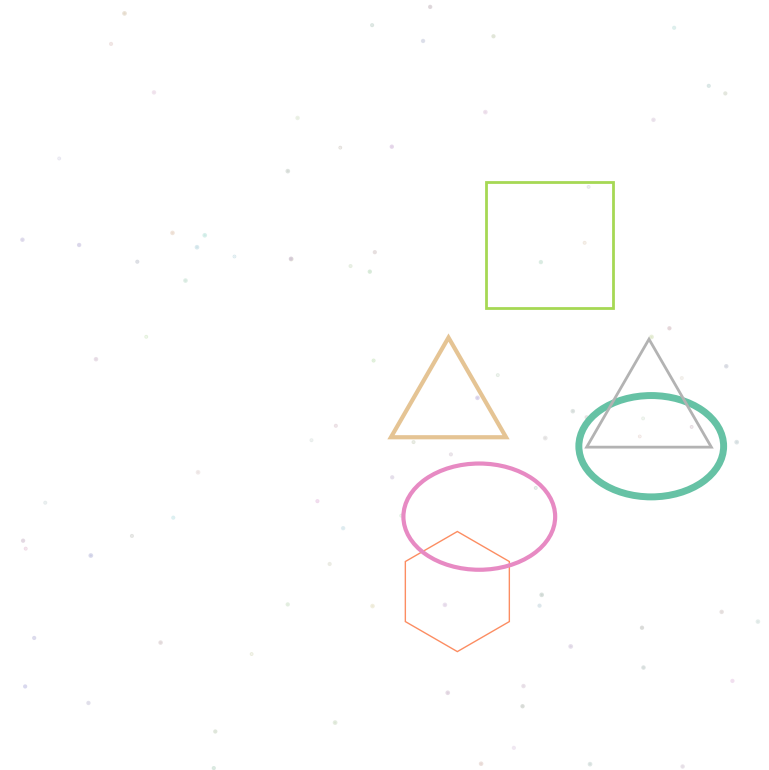[{"shape": "oval", "thickness": 2.5, "radius": 0.47, "center": [0.846, 0.42]}, {"shape": "hexagon", "thickness": 0.5, "radius": 0.39, "center": [0.594, 0.232]}, {"shape": "oval", "thickness": 1.5, "radius": 0.49, "center": [0.622, 0.329]}, {"shape": "square", "thickness": 1, "radius": 0.41, "center": [0.714, 0.682]}, {"shape": "triangle", "thickness": 1.5, "radius": 0.43, "center": [0.582, 0.475]}, {"shape": "triangle", "thickness": 1, "radius": 0.47, "center": [0.843, 0.466]}]